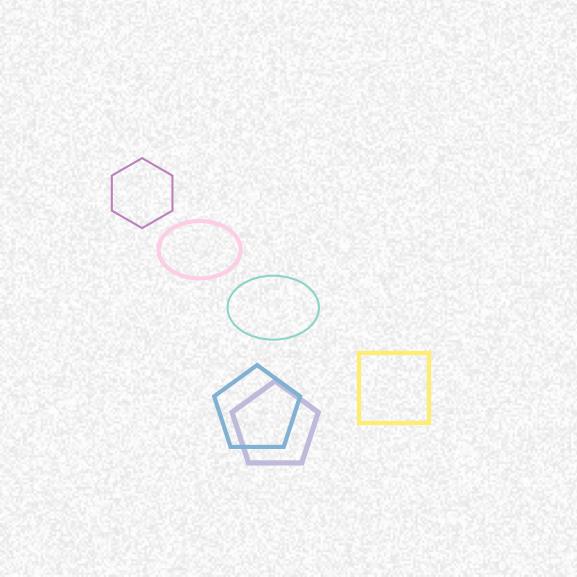[{"shape": "oval", "thickness": 1, "radius": 0.4, "center": [0.473, 0.466]}, {"shape": "pentagon", "thickness": 2.5, "radius": 0.39, "center": [0.476, 0.261]}, {"shape": "pentagon", "thickness": 2, "radius": 0.39, "center": [0.445, 0.289]}, {"shape": "oval", "thickness": 2, "radius": 0.36, "center": [0.346, 0.567]}, {"shape": "hexagon", "thickness": 1, "radius": 0.3, "center": [0.246, 0.665]}, {"shape": "square", "thickness": 2, "radius": 0.3, "center": [0.682, 0.327]}]